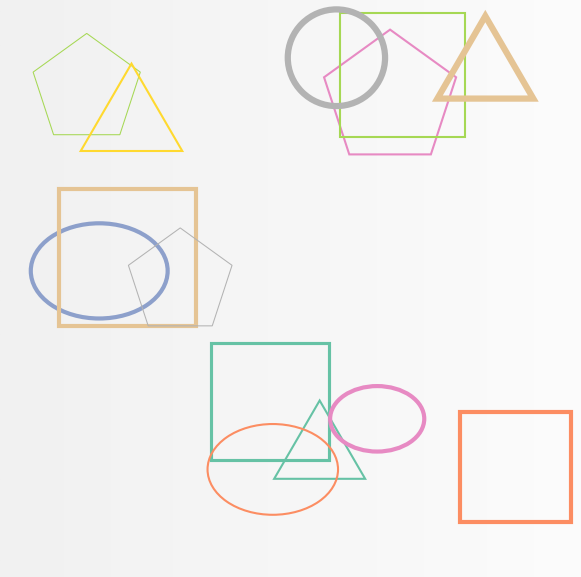[{"shape": "square", "thickness": 1.5, "radius": 0.51, "center": [0.465, 0.304]}, {"shape": "triangle", "thickness": 1, "radius": 0.45, "center": [0.55, 0.215]}, {"shape": "oval", "thickness": 1, "radius": 0.56, "center": [0.469, 0.186]}, {"shape": "square", "thickness": 2, "radius": 0.48, "center": [0.887, 0.191]}, {"shape": "oval", "thickness": 2, "radius": 0.59, "center": [0.171, 0.53]}, {"shape": "pentagon", "thickness": 1, "radius": 0.6, "center": [0.671, 0.828]}, {"shape": "oval", "thickness": 2, "radius": 0.4, "center": [0.649, 0.274]}, {"shape": "pentagon", "thickness": 0.5, "radius": 0.48, "center": [0.149, 0.844]}, {"shape": "square", "thickness": 1, "radius": 0.54, "center": [0.693, 0.869]}, {"shape": "triangle", "thickness": 1, "radius": 0.5, "center": [0.226, 0.788]}, {"shape": "triangle", "thickness": 3, "radius": 0.48, "center": [0.835, 0.876]}, {"shape": "square", "thickness": 2, "radius": 0.59, "center": [0.219, 0.553]}, {"shape": "circle", "thickness": 3, "radius": 0.42, "center": [0.579, 0.899]}, {"shape": "pentagon", "thickness": 0.5, "radius": 0.47, "center": [0.31, 0.511]}]